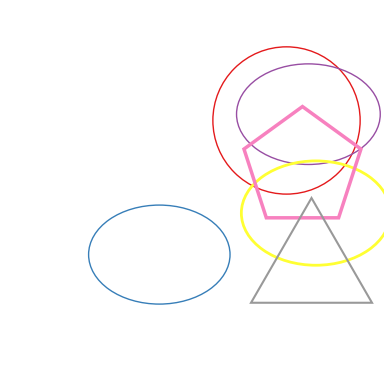[{"shape": "circle", "thickness": 1, "radius": 0.96, "center": [0.744, 0.687]}, {"shape": "oval", "thickness": 1, "radius": 0.92, "center": [0.414, 0.339]}, {"shape": "oval", "thickness": 1, "radius": 0.93, "center": [0.801, 0.703]}, {"shape": "oval", "thickness": 2, "radius": 0.97, "center": [0.82, 0.447]}, {"shape": "pentagon", "thickness": 2.5, "radius": 0.8, "center": [0.786, 0.564]}, {"shape": "triangle", "thickness": 1.5, "radius": 0.91, "center": [0.809, 0.304]}]